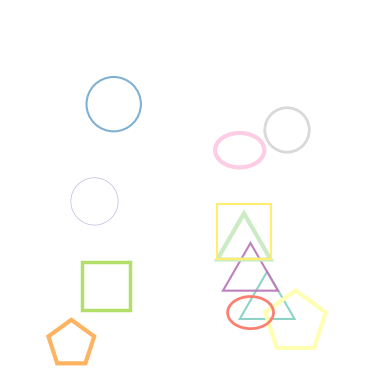[{"shape": "triangle", "thickness": 1.5, "radius": 0.41, "center": [0.694, 0.213]}, {"shape": "pentagon", "thickness": 3, "radius": 0.41, "center": [0.767, 0.163]}, {"shape": "circle", "thickness": 0.5, "radius": 0.31, "center": [0.245, 0.477]}, {"shape": "oval", "thickness": 2, "radius": 0.3, "center": [0.651, 0.188]}, {"shape": "circle", "thickness": 1.5, "radius": 0.35, "center": [0.295, 0.729]}, {"shape": "pentagon", "thickness": 3, "radius": 0.31, "center": [0.185, 0.107]}, {"shape": "square", "thickness": 2.5, "radius": 0.31, "center": [0.275, 0.257]}, {"shape": "oval", "thickness": 3, "radius": 0.32, "center": [0.623, 0.61]}, {"shape": "circle", "thickness": 2, "radius": 0.29, "center": [0.746, 0.662]}, {"shape": "triangle", "thickness": 1.5, "radius": 0.41, "center": [0.651, 0.286]}, {"shape": "triangle", "thickness": 3, "radius": 0.4, "center": [0.634, 0.366]}, {"shape": "square", "thickness": 1.5, "radius": 0.35, "center": [0.633, 0.399]}]